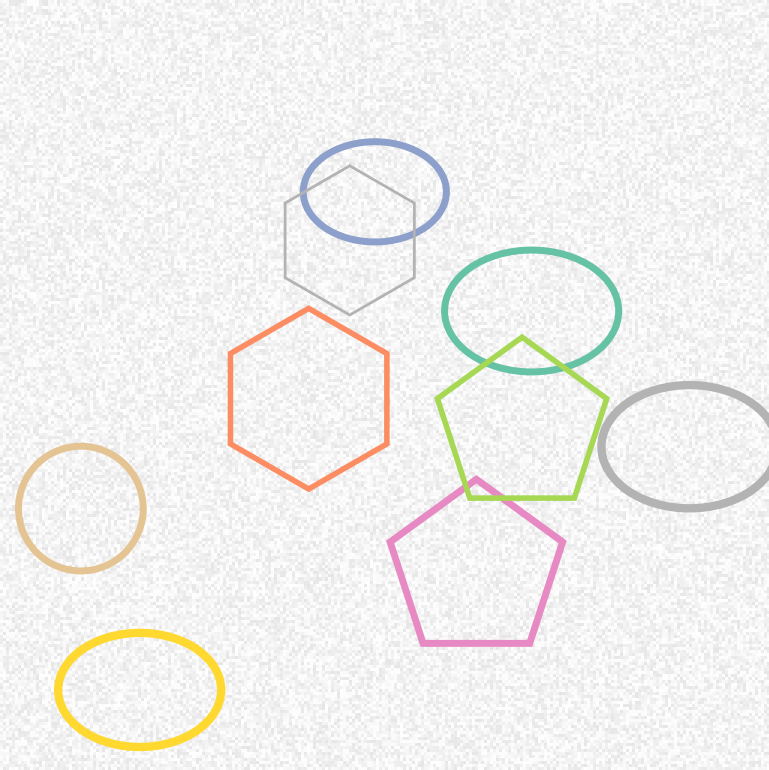[{"shape": "oval", "thickness": 2.5, "radius": 0.57, "center": [0.69, 0.596]}, {"shape": "hexagon", "thickness": 2, "radius": 0.59, "center": [0.401, 0.482]}, {"shape": "oval", "thickness": 2.5, "radius": 0.46, "center": [0.487, 0.751]}, {"shape": "pentagon", "thickness": 2.5, "radius": 0.59, "center": [0.619, 0.26]}, {"shape": "pentagon", "thickness": 2, "radius": 0.58, "center": [0.678, 0.447]}, {"shape": "oval", "thickness": 3, "radius": 0.53, "center": [0.181, 0.104]}, {"shape": "circle", "thickness": 2.5, "radius": 0.4, "center": [0.105, 0.34]}, {"shape": "oval", "thickness": 3, "radius": 0.57, "center": [0.895, 0.42]}, {"shape": "hexagon", "thickness": 1, "radius": 0.48, "center": [0.454, 0.688]}]